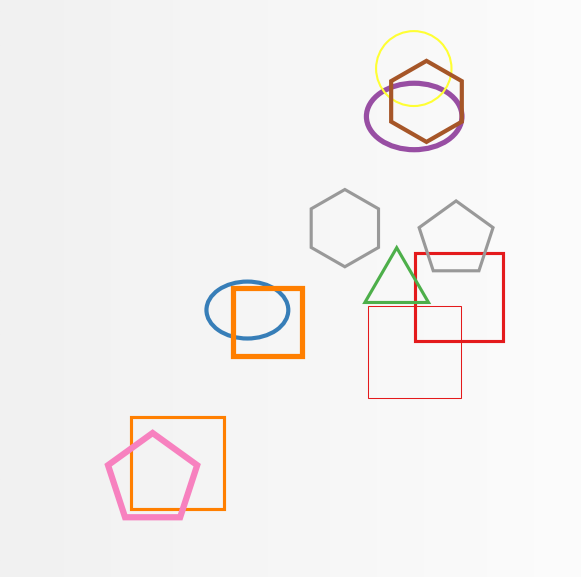[{"shape": "square", "thickness": 0.5, "radius": 0.4, "center": [0.713, 0.39]}, {"shape": "square", "thickness": 1.5, "radius": 0.38, "center": [0.789, 0.485]}, {"shape": "oval", "thickness": 2, "radius": 0.35, "center": [0.426, 0.462]}, {"shape": "triangle", "thickness": 1.5, "radius": 0.32, "center": [0.682, 0.507]}, {"shape": "oval", "thickness": 2.5, "radius": 0.41, "center": [0.713, 0.797]}, {"shape": "square", "thickness": 2.5, "radius": 0.3, "center": [0.46, 0.442]}, {"shape": "square", "thickness": 1.5, "radius": 0.4, "center": [0.305, 0.197]}, {"shape": "circle", "thickness": 1, "radius": 0.32, "center": [0.712, 0.88]}, {"shape": "hexagon", "thickness": 2, "radius": 0.35, "center": [0.734, 0.824]}, {"shape": "pentagon", "thickness": 3, "radius": 0.4, "center": [0.263, 0.169]}, {"shape": "hexagon", "thickness": 1.5, "radius": 0.33, "center": [0.593, 0.604]}, {"shape": "pentagon", "thickness": 1.5, "radius": 0.33, "center": [0.785, 0.584]}]